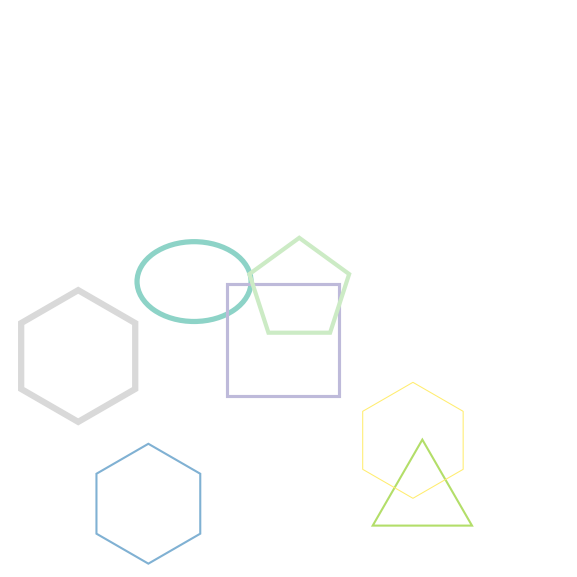[{"shape": "oval", "thickness": 2.5, "radius": 0.49, "center": [0.336, 0.512]}, {"shape": "square", "thickness": 1.5, "radius": 0.49, "center": [0.491, 0.411]}, {"shape": "hexagon", "thickness": 1, "radius": 0.52, "center": [0.257, 0.127]}, {"shape": "triangle", "thickness": 1, "radius": 0.5, "center": [0.731, 0.139]}, {"shape": "hexagon", "thickness": 3, "radius": 0.57, "center": [0.135, 0.383]}, {"shape": "pentagon", "thickness": 2, "radius": 0.45, "center": [0.518, 0.496]}, {"shape": "hexagon", "thickness": 0.5, "radius": 0.5, "center": [0.715, 0.237]}]